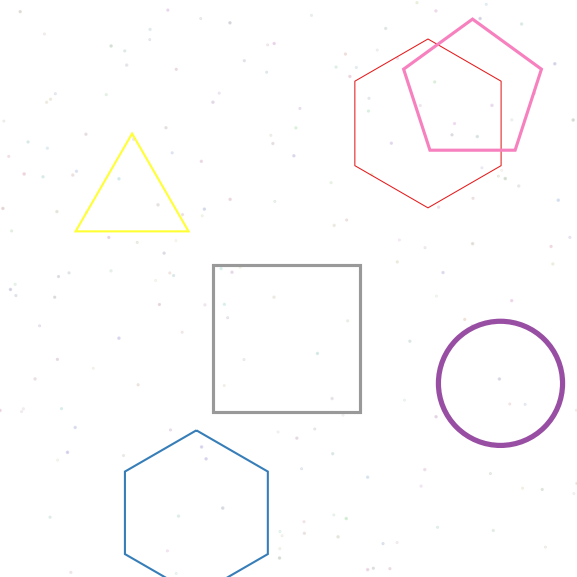[{"shape": "hexagon", "thickness": 0.5, "radius": 0.73, "center": [0.741, 0.785]}, {"shape": "hexagon", "thickness": 1, "radius": 0.71, "center": [0.34, 0.111]}, {"shape": "circle", "thickness": 2.5, "radius": 0.54, "center": [0.867, 0.335]}, {"shape": "triangle", "thickness": 1, "radius": 0.56, "center": [0.229, 0.655]}, {"shape": "pentagon", "thickness": 1.5, "radius": 0.63, "center": [0.818, 0.841]}, {"shape": "square", "thickness": 1.5, "radius": 0.63, "center": [0.496, 0.413]}]